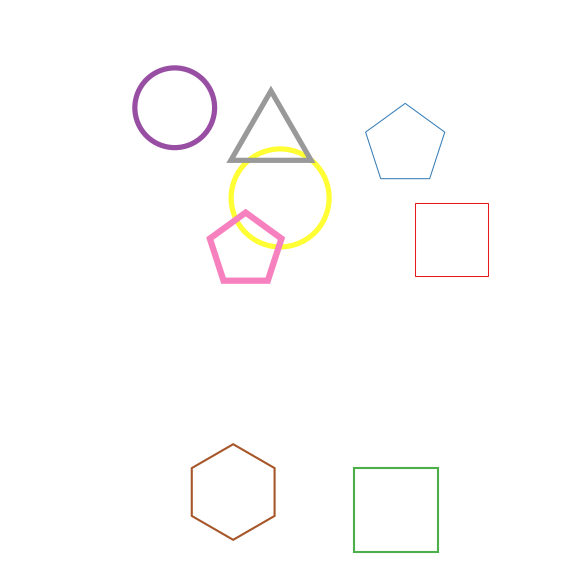[{"shape": "square", "thickness": 0.5, "radius": 0.32, "center": [0.782, 0.585]}, {"shape": "pentagon", "thickness": 0.5, "radius": 0.36, "center": [0.702, 0.748]}, {"shape": "square", "thickness": 1, "radius": 0.36, "center": [0.686, 0.116]}, {"shape": "circle", "thickness": 2.5, "radius": 0.35, "center": [0.303, 0.813]}, {"shape": "circle", "thickness": 2.5, "radius": 0.42, "center": [0.485, 0.656]}, {"shape": "hexagon", "thickness": 1, "radius": 0.41, "center": [0.404, 0.147]}, {"shape": "pentagon", "thickness": 3, "radius": 0.33, "center": [0.425, 0.566]}, {"shape": "triangle", "thickness": 2.5, "radius": 0.4, "center": [0.469, 0.762]}]